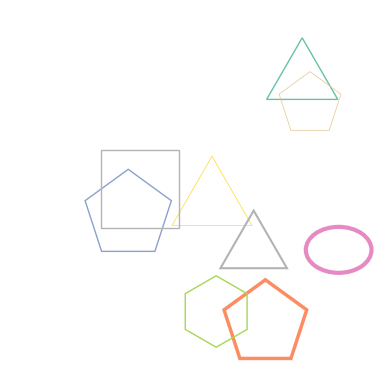[{"shape": "triangle", "thickness": 1, "radius": 0.53, "center": [0.785, 0.795]}, {"shape": "pentagon", "thickness": 2.5, "radius": 0.56, "center": [0.689, 0.16]}, {"shape": "pentagon", "thickness": 1, "radius": 0.59, "center": [0.333, 0.442]}, {"shape": "oval", "thickness": 3, "radius": 0.43, "center": [0.88, 0.351]}, {"shape": "hexagon", "thickness": 1, "radius": 0.46, "center": [0.561, 0.191]}, {"shape": "triangle", "thickness": 0.5, "radius": 0.6, "center": [0.551, 0.474]}, {"shape": "pentagon", "thickness": 0.5, "radius": 0.42, "center": [0.805, 0.729]}, {"shape": "square", "thickness": 1, "radius": 0.51, "center": [0.363, 0.509]}, {"shape": "triangle", "thickness": 1.5, "radius": 0.5, "center": [0.659, 0.353]}]